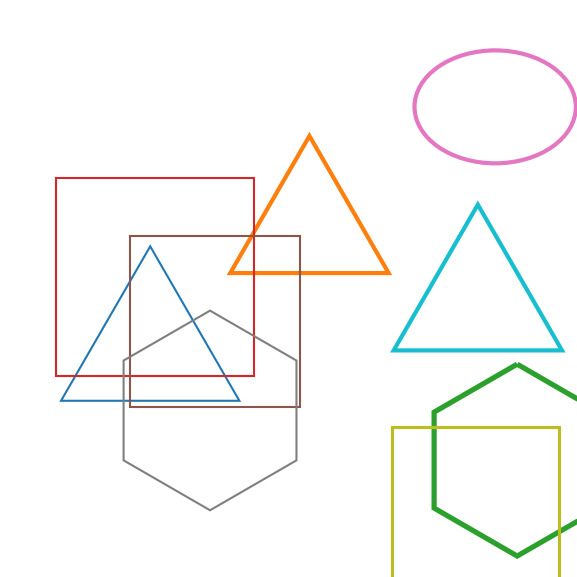[{"shape": "triangle", "thickness": 1, "radius": 0.89, "center": [0.26, 0.394]}, {"shape": "triangle", "thickness": 2, "radius": 0.79, "center": [0.536, 0.605]}, {"shape": "hexagon", "thickness": 2.5, "radius": 0.83, "center": [0.896, 0.202]}, {"shape": "square", "thickness": 1, "radius": 0.86, "center": [0.268, 0.52]}, {"shape": "square", "thickness": 1, "radius": 0.74, "center": [0.372, 0.443]}, {"shape": "oval", "thickness": 2, "radius": 0.7, "center": [0.857, 0.814]}, {"shape": "hexagon", "thickness": 1, "radius": 0.86, "center": [0.364, 0.288]}, {"shape": "square", "thickness": 1.5, "radius": 0.72, "center": [0.823, 0.115]}, {"shape": "triangle", "thickness": 2, "radius": 0.84, "center": [0.827, 0.477]}]